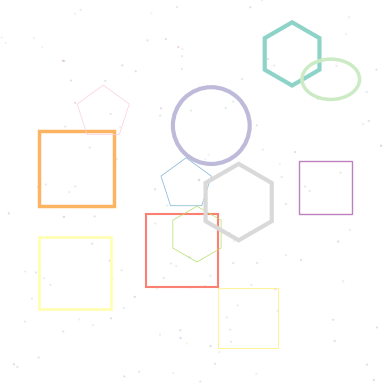[{"shape": "hexagon", "thickness": 3, "radius": 0.41, "center": [0.759, 0.86]}, {"shape": "square", "thickness": 2, "radius": 0.47, "center": [0.196, 0.292]}, {"shape": "circle", "thickness": 3, "radius": 0.5, "center": [0.549, 0.674]}, {"shape": "square", "thickness": 1.5, "radius": 0.47, "center": [0.473, 0.349]}, {"shape": "pentagon", "thickness": 0.5, "radius": 0.34, "center": [0.484, 0.521]}, {"shape": "square", "thickness": 2.5, "radius": 0.49, "center": [0.198, 0.562]}, {"shape": "hexagon", "thickness": 0.5, "radius": 0.36, "center": [0.512, 0.392]}, {"shape": "pentagon", "thickness": 0.5, "radius": 0.36, "center": [0.268, 0.708]}, {"shape": "hexagon", "thickness": 3, "radius": 0.5, "center": [0.62, 0.475]}, {"shape": "square", "thickness": 1, "radius": 0.34, "center": [0.846, 0.513]}, {"shape": "oval", "thickness": 2.5, "radius": 0.37, "center": [0.859, 0.794]}, {"shape": "square", "thickness": 0.5, "radius": 0.39, "center": [0.644, 0.174]}]